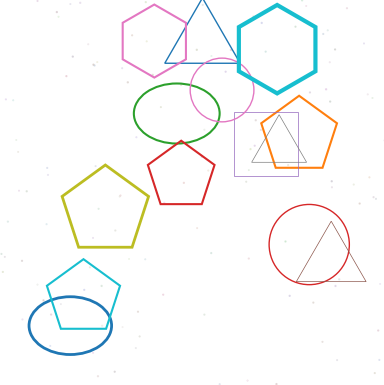[{"shape": "oval", "thickness": 2, "radius": 0.54, "center": [0.183, 0.154]}, {"shape": "triangle", "thickness": 1, "radius": 0.57, "center": [0.526, 0.892]}, {"shape": "pentagon", "thickness": 1.5, "radius": 0.52, "center": [0.777, 0.648]}, {"shape": "oval", "thickness": 1.5, "radius": 0.56, "center": [0.459, 0.705]}, {"shape": "pentagon", "thickness": 1.5, "radius": 0.46, "center": [0.471, 0.543]}, {"shape": "circle", "thickness": 1, "radius": 0.52, "center": [0.803, 0.365]}, {"shape": "square", "thickness": 0.5, "radius": 0.42, "center": [0.69, 0.626]}, {"shape": "triangle", "thickness": 0.5, "radius": 0.52, "center": [0.86, 0.321]}, {"shape": "circle", "thickness": 1, "radius": 0.41, "center": [0.577, 0.766]}, {"shape": "hexagon", "thickness": 1.5, "radius": 0.47, "center": [0.401, 0.893]}, {"shape": "triangle", "thickness": 0.5, "radius": 0.41, "center": [0.725, 0.62]}, {"shape": "pentagon", "thickness": 2, "radius": 0.59, "center": [0.274, 0.453]}, {"shape": "hexagon", "thickness": 3, "radius": 0.57, "center": [0.72, 0.872]}, {"shape": "pentagon", "thickness": 1.5, "radius": 0.5, "center": [0.217, 0.227]}]